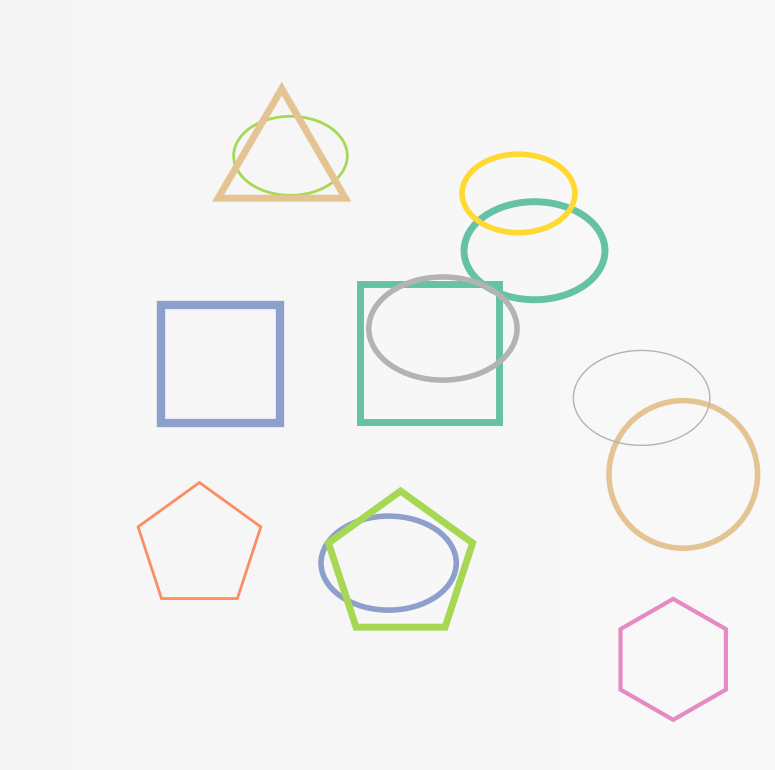[{"shape": "oval", "thickness": 2.5, "radius": 0.45, "center": [0.69, 0.674]}, {"shape": "square", "thickness": 2.5, "radius": 0.45, "center": [0.554, 0.541]}, {"shape": "pentagon", "thickness": 1, "radius": 0.42, "center": [0.257, 0.29]}, {"shape": "oval", "thickness": 2, "radius": 0.44, "center": [0.501, 0.269]}, {"shape": "square", "thickness": 3, "radius": 0.38, "center": [0.285, 0.527]}, {"shape": "hexagon", "thickness": 1.5, "radius": 0.39, "center": [0.869, 0.144]}, {"shape": "pentagon", "thickness": 2.5, "radius": 0.49, "center": [0.517, 0.265]}, {"shape": "oval", "thickness": 1, "radius": 0.37, "center": [0.375, 0.798]}, {"shape": "oval", "thickness": 2, "radius": 0.36, "center": [0.669, 0.749]}, {"shape": "triangle", "thickness": 2.5, "radius": 0.47, "center": [0.364, 0.79]}, {"shape": "circle", "thickness": 2, "radius": 0.48, "center": [0.882, 0.384]}, {"shape": "oval", "thickness": 2, "radius": 0.48, "center": [0.571, 0.573]}, {"shape": "oval", "thickness": 0.5, "radius": 0.44, "center": [0.828, 0.483]}]